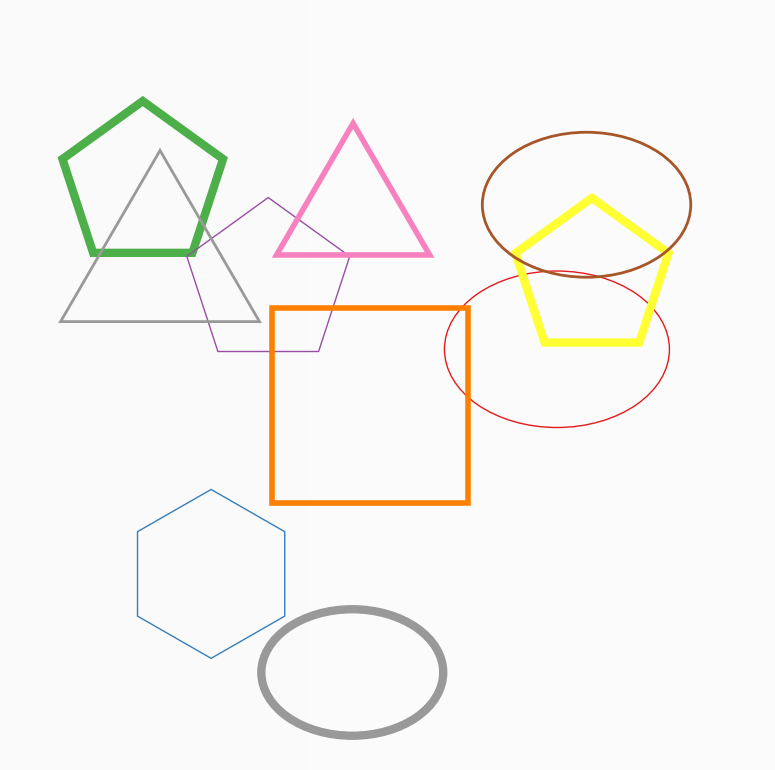[{"shape": "oval", "thickness": 0.5, "radius": 0.73, "center": [0.719, 0.546]}, {"shape": "hexagon", "thickness": 0.5, "radius": 0.55, "center": [0.272, 0.255]}, {"shape": "pentagon", "thickness": 3, "radius": 0.54, "center": [0.184, 0.76]}, {"shape": "pentagon", "thickness": 0.5, "radius": 0.55, "center": [0.346, 0.633]}, {"shape": "square", "thickness": 2, "radius": 0.63, "center": [0.477, 0.473]}, {"shape": "pentagon", "thickness": 3, "radius": 0.52, "center": [0.764, 0.639]}, {"shape": "oval", "thickness": 1, "radius": 0.67, "center": [0.757, 0.734]}, {"shape": "triangle", "thickness": 2, "radius": 0.57, "center": [0.456, 0.726]}, {"shape": "triangle", "thickness": 1, "radius": 0.74, "center": [0.207, 0.656]}, {"shape": "oval", "thickness": 3, "radius": 0.59, "center": [0.455, 0.127]}]